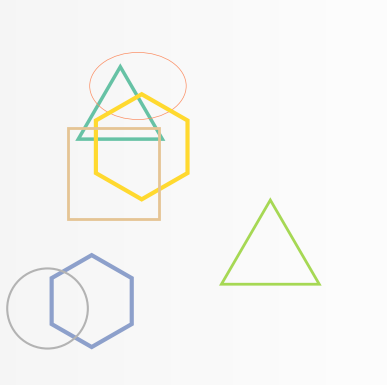[{"shape": "triangle", "thickness": 2.5, "radius": 0.63, "center": [0.31, 0.701]}, {"shape": "oval", "thickness": 0.5, "radius": 0.62, "center": [0.356, 0.777]}, {"shape": "hexagon", "thickness": 3, "radius": 0.6, "center": [0.237, 0.218]}, {"shape": "triangle", "thickness": 2, "radius": 0.73, "center": [0.698, 0.335]}, {"shape": "hexagon", "thickness": 3, "radius": 0.68, "center": [0.366, 0.619]}, {"shape": "square", "thickness": 2, "radius": 0.59, "center": [0.294, 0.549]}, {"shape": "circle", "thickness": 1.5, "radius": 0.52, "center": [0.123, 0.199]}]